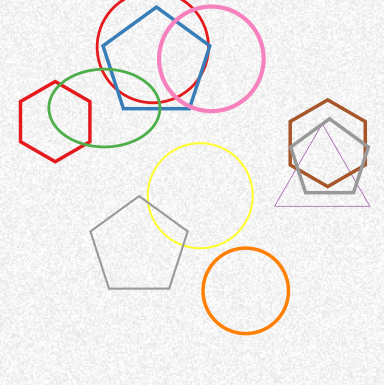[{"shape": "hexagon", "thickness": 2.5, "radius": 0.52, "center": [0.143, 0.684]}, {"shape": "circle", "thickness": 2, "radius": 0.72, "center": [0.397, 0.878]}, {"shape": "pentagon", "thickness": 2.5, "radius": 0.73, "center": [0.406, 0.836]}, {"shape": "oval", "thickness": 2, "radius": 0.72, "center": [0.271, 0.719]}, {"shape": "triangle", "thickness": 0.5, "radius": 0.71, "center": [0.837, 0.536]}, {"shape": "circle", "thickness": 2.5, "radius": 0.55, "center": [0.638, 0.245]}, {"shape": "circle", "thickness": 1.5, "radius": 0.68, "center": [0.52, 0.492]}, {"shape": "hexagon", "thickness": 2.5, "radius": 0.56, "center": [0.851, 0.628]}, {"shape": "circle", "thickness": 3, "radius": 0.68, "center": [0.549, 0.847]}, {"shape": "pentagon", "thickness": 2.5, "radius": 0.53, "center": [0.856, 0.585]}, {"shape": "pentagon", "thickness": 1.5, "radius": 0.66, "center": [0.361, 0.358]}]